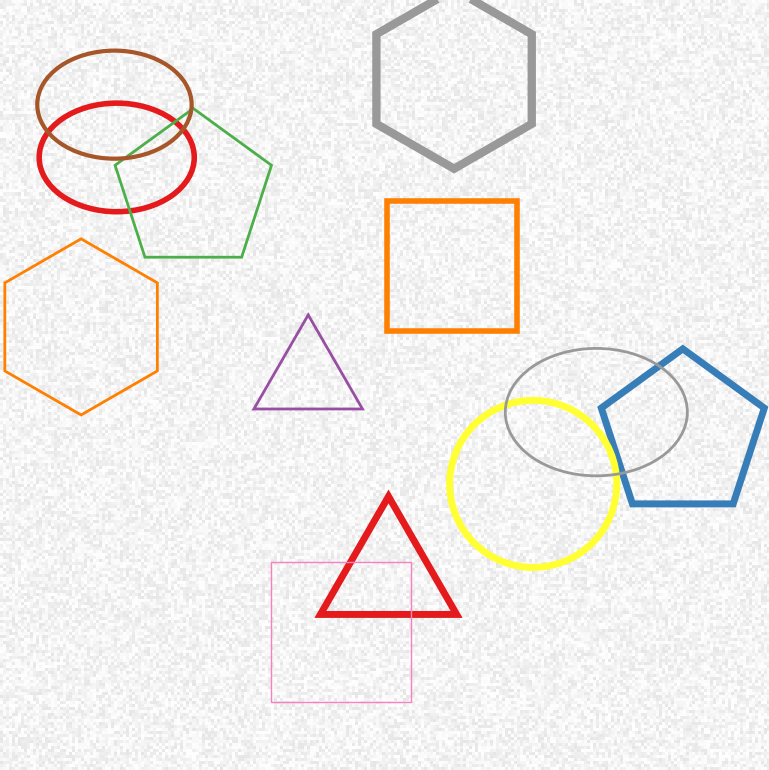[{"shape": "oval", "thickness": 2, "radius": 0.5, "center": [0.152, 0.796]}, {"shape": "triangle", "thickness": 2.5, "radius": 0.51, "center": [0.505, 0.253]}, {"shape": "pentagon", "thickness": 2.5, "radius": 0.56, "center": [0.887, 0.436]}, {"shape": "pentagon", "thickness": 1, "radius": 0.53, "center": [0.251, 0.752]}, {"shape": "triangle", "thickness": 1, "radius": 0.41, "center": [0.4, 0.51]}, {"shape": "hexagon", "thickness": 1, "radius": 0.57, "center": [0.105, 0.575]}, {"shape": "square", "thickness": 2, "radius": 0.42, "center": [0.587, 0.655]}, {"shape": "circle", "thickness": 2.5, "radius": 0.54, "center": [0.692, 0.372]}, {"shape": "oval", "thickness": 1.5, "radius": 0.5, "center": [0.149, 0.864]}, {"shape": "square", "thickness": 0.5, "radius": 0.45, "center": [0.443, 0.179]}, {"shape": "oval", "thickness": 1, "radius": 0.59, "center": [0.774, 0.465]}, {"shape": "hexagon", "thickness": 3, "radius": 0.58, "center": [0.59, 0.897]}]